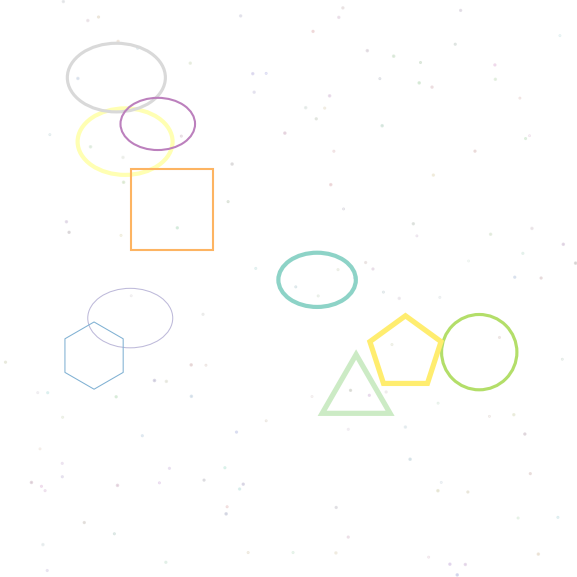[{"shape": "oval", "thickness": 2, "radius": 0.34, "center": [0.549, 0.515]}, {"shape": "oval", "thickness": 2, "radius": 0.41, "center": [0.217, 0.754]}, {"shape": "oval", "thickness": 0.5, "radius": 0.37, "center": [0.226, 0.448]}, {"shape": "hexagon", "thickness": 0.5, "radius": 0.29, "center": [0.163, 0.383]}, {"shape": "square", "thickness": 1, "radius": 0.35, "center": [0.298, 0.636]}, {"shape": "circle", "thickness": 1.5, "radius": 0.33, "center": [0.83, 0.389]}, {"shape": "oval", "thickness": 1.5, "radius": 0.42, "center": [0.201, 0.865]}, {"shape": "oval", "thickness": 1, "radius": 0.32, "center": [0.273, 0.785]}, {"shape": "triangle", "thickness": 2.5, "radius": 0.34, "center": [0.617, 0.317]}, {"shape": "pentagon", "thickness": 2.5, "radius": 0.32, "center": [0.702, 0.388]}]